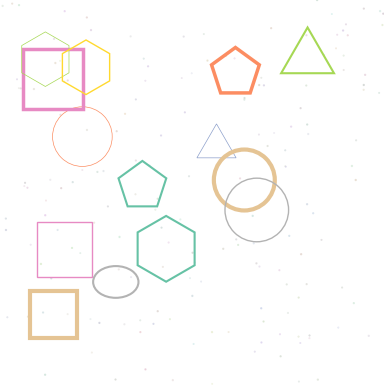[{"shape": "pentagon", "thickness": 1.5, "radius": 0.33, "center": [0.37, 0.517]}, {"shape": "hexagon", "thickness": 1.5, "radius": 0.43, "center": [0.431, 0.354]}, {"shape": "pentagon", "thickness": 2.5, "radius": 0.33, "center": [0.612, 0.811]}, {"shape": "circle", "thickness": 0.5, "radius": 0.39, "center": [0.214, 0.645]}, {"shape": "triangle", "thickness": 0.5, "radius": 0.29, "center": [0.562, 0.619]}, {"shape": "square", "thickness": 1, "radius": 0.36, "center": [0.167, 0.351]}, {"shape": "square", "thickness": 2.5, "radius": 0.39, "center": [0.138, 0.795]}, {"shape": "triangle", "thickness": 1.5, "radius": 0.4, "center": [0.799, 0.849]}, {"shape": "hexagon", "thickness": 0.5, "radius": 0.35, "center": [0.118, 0.846]}, {"shape": "hexagon", "thickness": 1, "radius": 0.35, "center": [0.223, 0.825]}, {"shape": "circle", "thickness": 3, "radius": 0.4, "center": [0.635, 0.532]}, {"shape": "square", "thickness": 3, "radius": 0.31, "center": [0.139, 0.184]}, {"shape": "circle", "thickness": 1, "radius": 0.41, "center": [0.667, 0.455]}, {"shape": "oval", "thickness": 1.5, "radius": 0.29, "center": [0.301, 0.268]}]